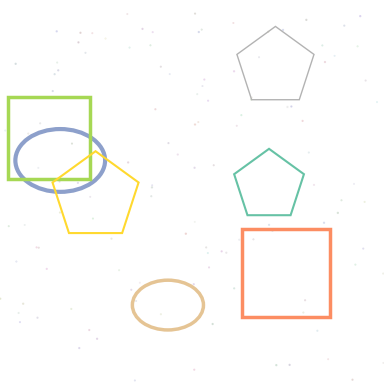[{"shape": "pentagon", "thickness": 1.5, "radius": 0.48, "center": [0.699, 0.518]}, {"shape": "square", "thickness": 2.5, "radius": 0.58, "center": [0.743, 0.291]}, {"shape": "oval", "thickness": 3, "radius": 0.58, "center": [0.156, 0.583]}, {"shape": "square", "thickness": 2.5, "radius": 0.53, "center": [0.127, 0.641]}, {"shape": "pentagon", "thickness": 1.5, "radius": 0.59, "center": [0.248, 0.49]}, {"shape": "oval", "thickness": 2.5, "radius": 0.46, "center": [0.436, 0.208]}, {"shape": "pentagon", "thickness": 1, "radius": 0.53, "center": [0.715, 0.826]}]